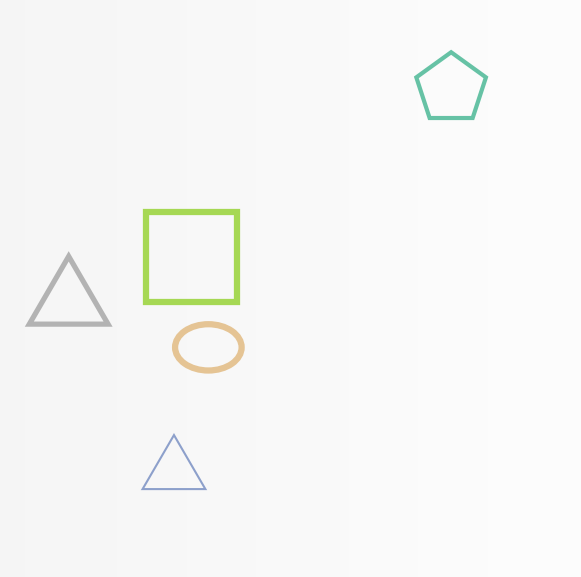[{"shape": "pentagon", "thickness": 2, "radius": 0.31, "center": [0.776, 0.846]}, {"shape": "triangle", "thickness": 1, "radius": 0.31, "center": [0.299, 0.183]}, {"shape": "square", "thickness": 3, "radius": 0.39, "center": [0.329, 0.554]}, {"shape": "oval", "thickness": 3, "radius": 0.29, "center": [0.358, 0.398]}, {"shape": "triangle", "thickness": 2.5, "radius": 0.39, "center": [0.118, 0.477]}]